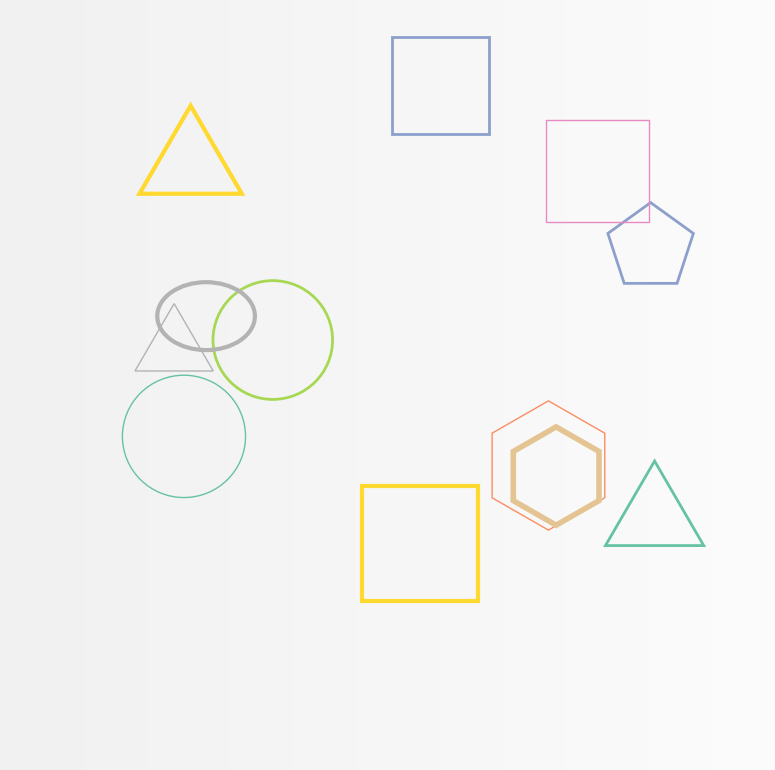[{"shape": "circle", "thickness": 0.5, "radius": 0.4, "center": [0.237, 0.433]}, {"shape": "triangle", "thickness": 1, "radius": 0.37, "center": [0.845, 0.328]}, {"shape": "hexagon", "thickness": 0.5, "radius": 0.42, "center": [0.708, 0.395]}, {"shape": "square", "thickness": 1, "radius": 0.31, "center": [0.568, 0.889]}, {"shape": "pentagon", "thickness": 1, "radius": 0.29, "center": [0.84, 0.679]}, {"shape": "square", "thickness": 0.5, "radius": 0.33, "center": [0.771, 0.778]}, {"shape": "circle", "thickness": 1, "radius": 0.39, "center": [0.352, 0.558]}, {"shape": "square", "thickness": 1.5, "radius": 0.37, "center": [0.542, 0.294]}, {"shape": "triangle", "thickness": 1.5, "radius": 0.38, "center": [0.246, 0.786]}, {"shape": "hexagon", "thickness": 2, "radius": 0.32, "center": [0.718, 0.382]}, {"shape": "triangle", "thickness": 0.5, "radius": 0.29, "center": [0.225, 0.547]}, {"shape": "oval", "thickness": 1.5, "radius": 0.31, "center": [0.266, 0.589]}]